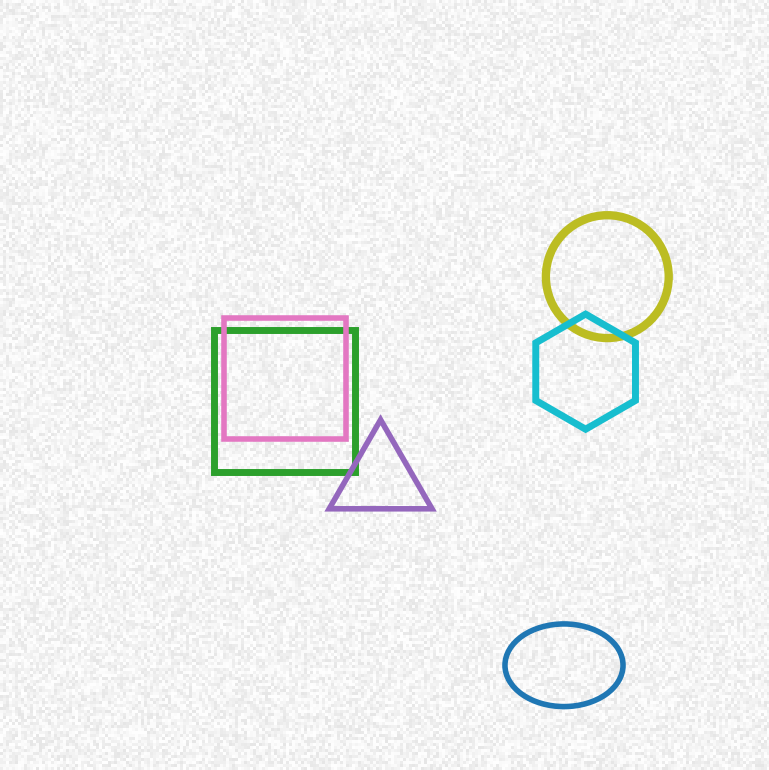[{"shape": "oval", "thickness": 2, "radius": 0.38, "center": [0.732, 0.136]}, {"shape": "square", "thickness": 2.5, "radius": 0.46, "center": [0.369, 0.479]}, {"shape": "triangle", "thickness": 2, "radius": 0.39, "center": [0.494, 0.378]}, {"shape": "square", "thickness": 2, "radius": 0.39, "center": [0.37, 0.508]}, {"shape": "circle", "thickness": 3, "radius": 0.4, "center": [0.789, 0.641]}, {"shape": "hexagon", "thickness": 2.5, "radius": 0.37, "center": [0.761, 0.517]}]